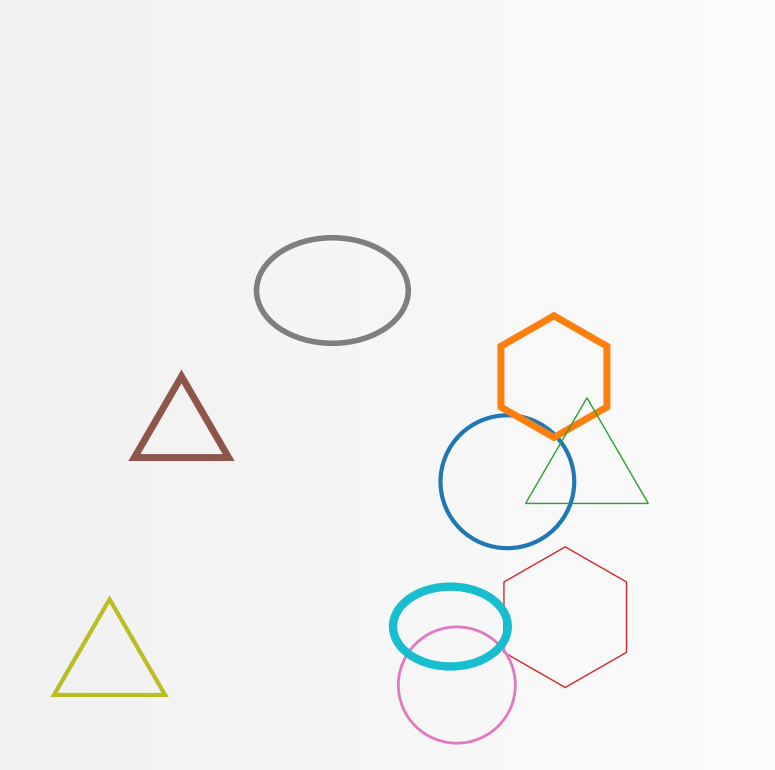[{"shape": "circle", "thickness": 1.5, "radius": 0.43, "center": [0.655, 0.374]}, {"shape": "hexagon", "thickness": 2.5, "radius": 0.39, "center": [0.715, 0.511]}, {"shape": "triangle", "thickness": 0.5, "radius": 0.46, "center": [0.757, 0.392]}, {"shape": "hexagon", "thickness": 0.5, "radius": 0.46, "center": [0.729, 0.198]}, {"shape": "triangle", "thickness": 2.5, "radius": 0.35, "center": [0.234, 0.441]}, {"shape": "circle", "thickness": 1, "radius": 0.38, "center": [0.589, 0.11]}, {"shape": "oval", "thickness": 2, "radius": 0.49, "center": [0.429, 0.623]}, {"shape": "triangle", "thickness": 1.5, "radius": 0.41, "center": [0.141, 0.139]}, {"shape": "oval", "thickness": 3, "radius": 0.37, "center": [0.581, 0.186]}]